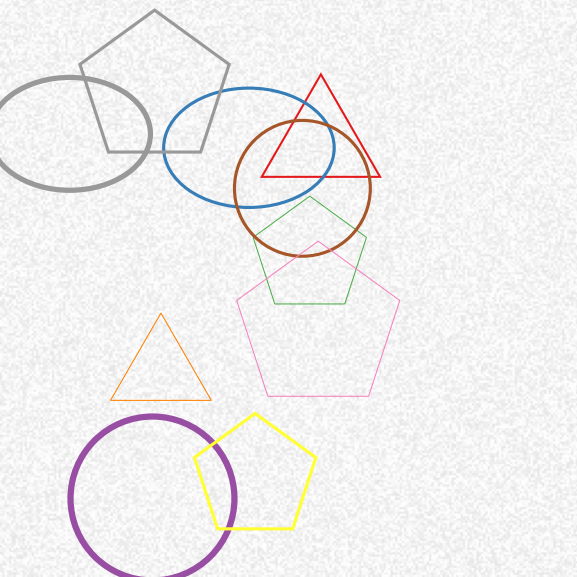[{"shape": "triangle", "thickness": 1, "radius": 0.59, "center": [0.556, 0.752]}, {"shape": "oval", "thickness": 1.5, "radius": 0.74, "center": [0.431, 0.743]}, {"shape": "pentagon", "thickness": 0.5, "radius": 0.52, "center": [0.536, 0.556]}, {"shape": "circle", "thickness": 3, "radius": 0.71, "center": [0.264, 0.136]}, {"shape": "triangle", "thickness": 0.5, "radius": 0.5, "center": [0.279, 0.356]}, {"shape": "pentagon", "thickness": 1.5, "radius": 0.55, "center": [0.442, 0.173]}, {"shape": "circle", "thickness": 1.5, "radius": 0.59, "center": [0.524, 0.673]}, {"shape": "pentagon", "thickness": 0.5, "radius": 0.74, "center": [0.551, 0.433]}, {"shape": "oval", "thickness": 2.5, "radius": 0.7, "center": [0.121, 0.767]}, {"shape": "pentagon", "thickness": 1.5, "radius": 0.68, "center": [0.268, 0.846]}]